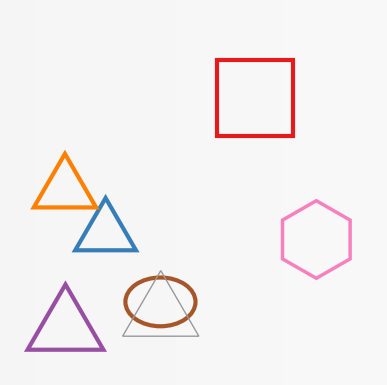[{"shape": "square", "thickness": 3, "radius": 0.5, "center": [0.658, 0.746]}, {"shape": "triangle", "thickness": 3, "radius": 0.45, "center": [0.272, 0.395]}, {"shape": "triangle", "thickness": 3, "radius": 0.56, "center": [0.169, 0.148]}, {"shape": "triangle", "thickness": 3, "radius": 0.46, "center": [0.168, 0.508]}, {"shape": "oval", "thickness": 3, "radius": 0.45, "center": [0.414, 0.216]}, {"shape": "hexagon", "thickness": 2.5, "radius": 0.5, "center": [0.816, 0.378]}, {"shape": "triangle", "thickness": 1, "radius": 0.57, "center": [0.415, 0.184]}]